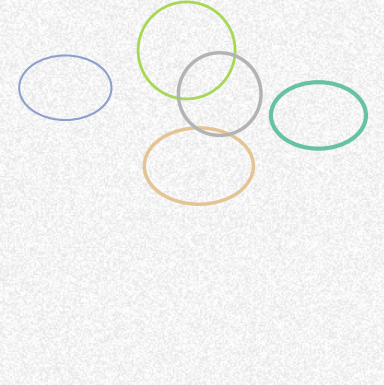[{"shape": "oval", "thickness": 3, "radius": 0.62, "center": [0.827, 0.7]}, {"shape": "oval", "thickness": 1.5, "radius": 0.6, "center": [0.17, 0.772]}, {"shape": "circle", "thickness": 2, "radius": 0.63, "center": [0.485, 0.869]}, {"shape": "oval", "thickness": 2.5, "radius": 0.71, "center": [0.516, 0.569]}, {"shape": "circle", "thickness": 2.5, "radius": 0.54, "center": [0.571, 0.756]}]